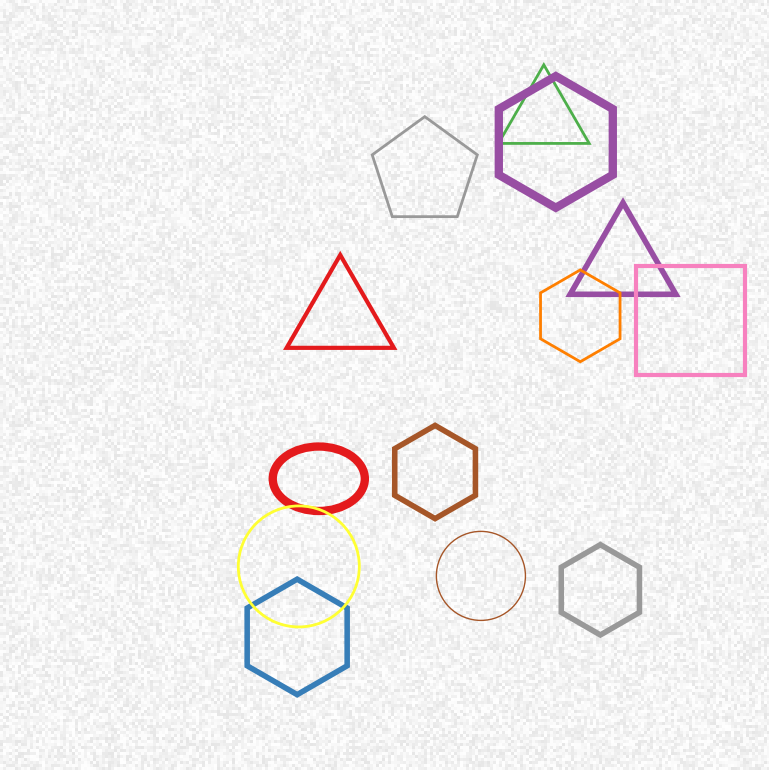[{"shape": "triangle", "thickness": 1.5, "radius": 0.4, "center": [0.442, 0.588]}, {"shape": "oval", "thickness": 3, "radius": 0.3, "center": [0.414, 0.378]}, {"shape": "hexagon", "thickness": 2, "radius": 0.37, "center": [0.386, 0.173]}, {"shape": "triangle", "thickness": 1, "radius": 0.34, "center": [0.706, 0.848]}, {"shape": "triangle", "thickness": 2, "radius": 0.4, "center": [0.809, 0.657]}, {"shape": "hexagon", "thickness": 3, "radius": 0.43, "center": [0.722, 0.816]}, {"shape": "hexagon", "thickness": 1, "radius": 0.3, "center": [0.754, 0.59]}, {"shape": "circle", "thickness": 1, "radius": 0.39, "center": [0.388, 0.264]}, {"shape": "hexagon", "thickness": 2, "radius": 0.3, "center": [0.565, 0.387]}, {"shape": "circle", "thickness": 0.5, "radius": 0.29, "center": [0.625, 0.252]}, {"shape": "square", "thickness": 1.5, "radius": 0.35, "center": [0.897, 0.584]}, {"shape": "pentagon", "thickness": 1, "radius": 0.36, "center": [0.552, 0.777]}, {"shape": "hexagon", "thickness": 2, "radius": 0.29, "center": [0.78, 0.234]}]